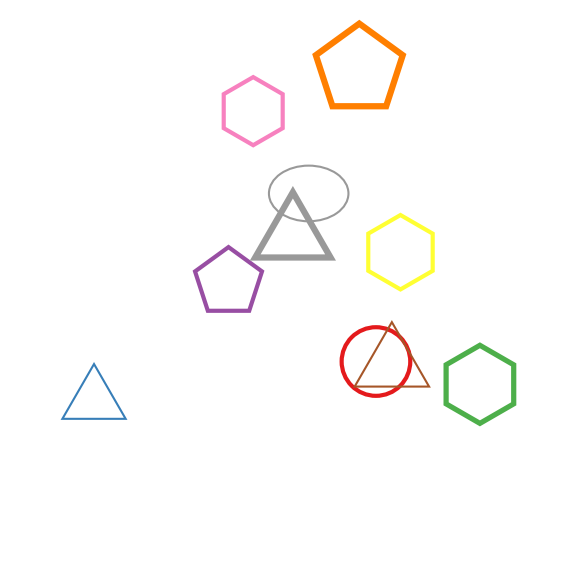[{"shape": "circle", "thickness": 2, "radius": 0.3, "center": [0.651, 0.373]}, {"shape": "triangle", "thickness": 1, "radius": 0.32, "center": [0.163, 0.306]}, {"shape": "hexagon", "thickness": 2.5, "radius": 0.34, "center": [0.831, 0.334]}, {"shape": "pentagon", "thickness": 2, "radius": 0.3, "center": [0.396, 0.51]}, {"shape": "pentagon", "thickness": 3, "radius": 0.4, "center": [0.622, 0.879]}, {"shape": "hexagon", "thickness": 2, "radius": 0.32, "center": [0.693, 0.562]}, {"shape": "triangle", "thickness": 1, "radius": 0.37, "center": [0.679, 0.367]}, {"shape": "hexagon", "thickness": 2, "radius": 0.29, "center": [0.438, 0.807]}, {"shape": "triangle", "thickness": 3, "radius": 0.38, "center": [0.507, 0.591]}, {"shape": "oval", "thickness": 1, "radius": 0.34, "center": [0.535, 0.664]}]